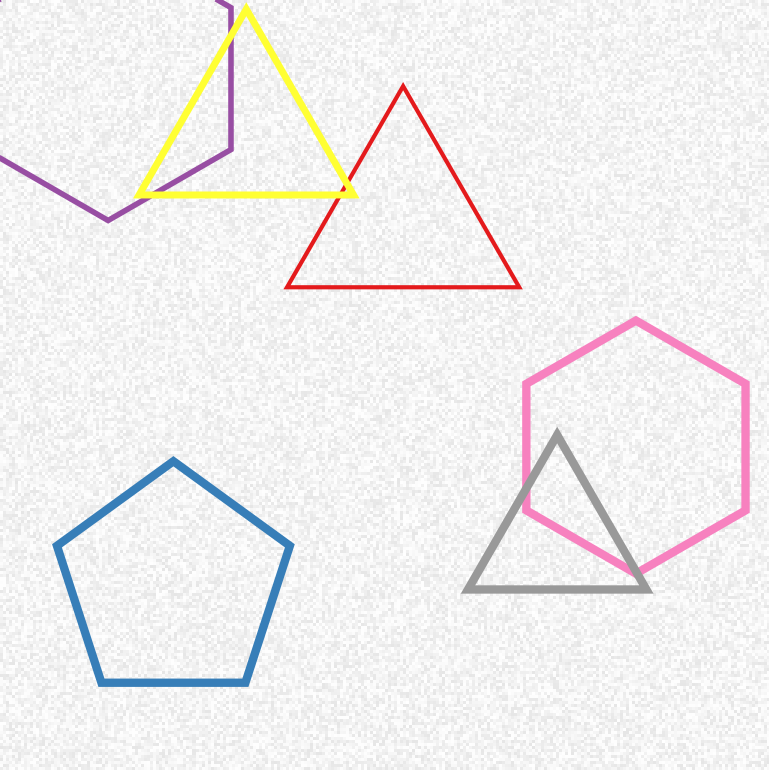[{"shape": "triangle", "thickness": 1.5, "radius": 0.87, "center": [0.524, 0.714]}, {"shape": "pentagon", "thickness": 3, "radius": 0.8, "center": [0.225, 0.242]}, {"shape": "hexagon", "thickness": 2, "radius": 0.92, "center": [0.14, 0.898]}, {"shape": "triangle", "thickness": 2.5, "radius": 0.8, "center": [0.32, 0.827]}, {"shape": "hexagon", "thickness": 3, "radius": 0.82, "center": [0.826, 0.419]}, {"shape": "triangle", "thickness": 3, "radius": 0.67, "center": [0.724, 0.301]}]